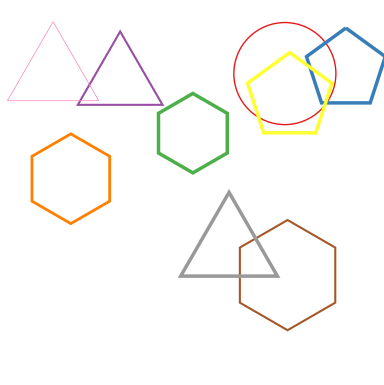[{"shape": "circle", "thickness": 1, "radius": 0.66, "center": [0.74, 0.809]}, {"shape": "pentagon", "thickness": 2.5, "radius": 0.54, "center": [0.898, 0.82]}, {"shape": "hexagon", "thickness": 2.5, "radius": 0.52, "center": [0.501, 0.654]}, {"shape": "triangle", "thickness": 1.5, "radius": 0.63, "center": [0.312, 0.791]}, {"shape": "hexagon", "thickness": 2, "radius": 0.58, "center": [0.184, 0.536]}, {"shape": "pentagon", "thickness": 2.5, "radius": 0.58, "center": [0.753, 0.748]}, {"shape": "hexagon", "thickness": 1.5, "radius": 0.72, "center": [0.747, 0.285]}, {"shape": "triangle", "thickness": 0.5, "radius": 0.68, "center": [0.138, 0.807]}, {"shape": "triangle", "thickness": 2.5, "radius": 0.73, "center": [0.595, 0.355]}]